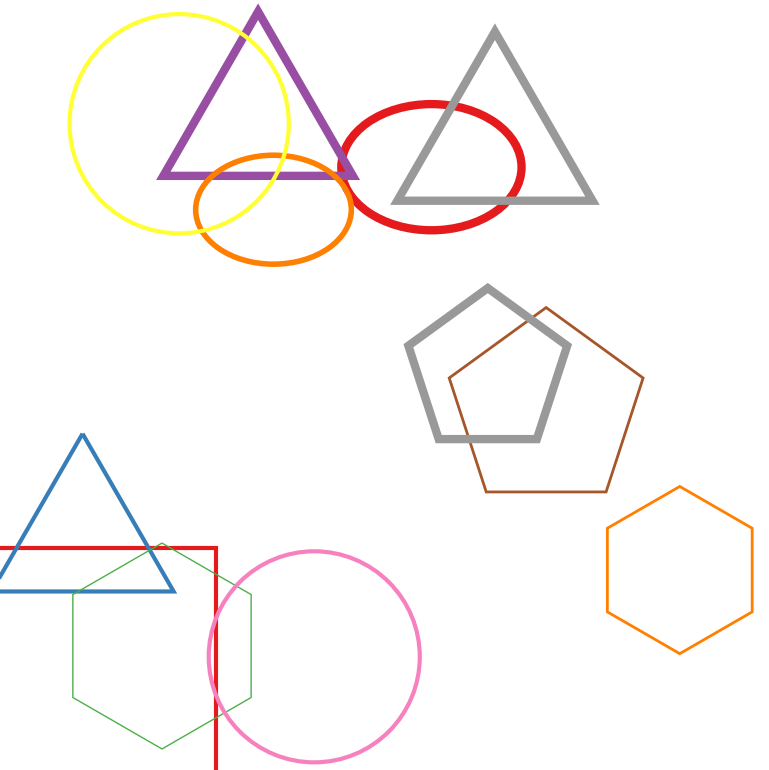[{"shape": "square", "thickness": 1.5, "radius": 0.73, "center": [0.135, 0.143]}, {"shape": "oval", "thickness": 3, "radius": 0.59, "center": [0.56, 0.783]}, {"shape": "triangle", "thickness": 1.5, "radius": 0.68, "center": [0.107, 0.3]}, {"shape": "hexagon", "thickness": 0.5, "radius": 0.67, "center": [0.21, 0.161]}, {"shape": "triangle", "thickness": 3, "radius": 0.71, "center": [0.335, 0.843]}, {"shape": "hexagon", "thickness": 1, "radius": 0.54, "center": [0.883, 0.26]}, {"shape": "oval", "thickness": 2, "radius": 0.51, "center": [0.355, 0.728]}, {"shape": "circle", "thickness": 1.5, "radius": 0.71, "center": [0.233, 0.839]}, {"shape": "pentagon", "thickness": 1, "radius": 0.66, "center": [0.709, 0.468]}, {"shape": "circle", "thickness": 1.5, "radius": 0.69, "center": [0.408, 0.147]}, {"shape": "triangle", "thickness": 3, "radius": 0.73, "center": [0.643, 0.812]}, {"shape": "pentagon", "thickness": 3, "radius": 0.54, "center": [0.633, 0.517]}]